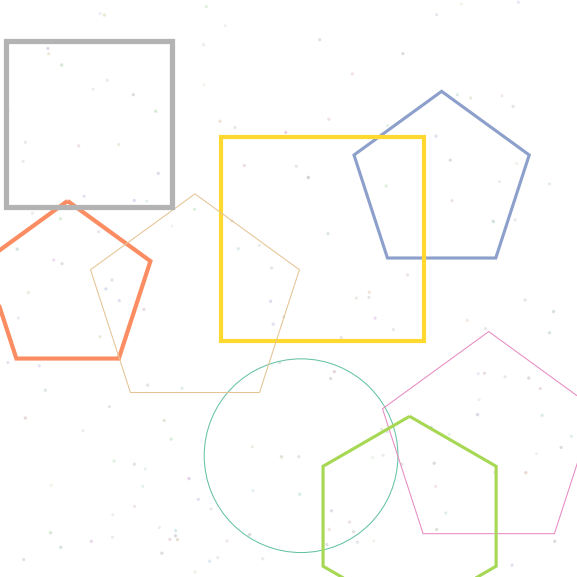[{"shape": "circle", "thickness": 0.5, "radius": 0.84, "center": [0.521, 0.21]}, {"shape": "pentagon", "thickness": 2, "radius": 0.75, "center": [0.117, 0.5]}, {"shape": "pentagon", "thickness": 1.5, "radius": 0.8, "center": [0.765, 0.681]}, {"shape": "pentagon", "thickness": 0.5, "radius": 0.97, "center": [0.846, 0.232]}, {"shape": "hexagon", "thickness": 1.5, "radius": 0.87, "center": [0.709, 0.105]}, {"shape": "square", "thickness": 2, "radius": 0.88, "center": [0.559, 0.585]}, {"shape": "pentagon", "thickness": 0.5, "radius": 0.95, "center": [0.338, 0.473]}, {"shape": "square", "thickness": 2.5, "radius": 0.72, "center": [0.154, 0.784]}]